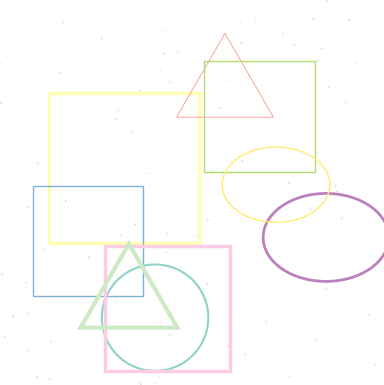[{"shape": "circle", "thickness": 1.5, "radius": 0.69, "center": [0.403, 0.175]}, {"shape": "square", "thickness": 2.5, "radius": 0.98, "center": [0.323, 0.564]}, {"shape": "triangle", "thickness": 0.5, "radius": 0.73, "center": [0.584, 0.768]}, {"shape": "square", "thickness": 1, "radius": 0.71, "center": [0.229, 0.373]}, {"shape": "square", "thickness": 1, "radius": 0.72, "center": [0.675, 0.697]}, {"shape": "square", "thickness": 2.5, "radius": 0.81, "center": [0.435, 0.198]}, {"shape": "oval", "thickness": 2, "radius": 0.82, "center": [0.847, 0.383]}, {"shape": "triangle", "thickness": 3, "radius": 0.73, "center": [0.335, 0.222]}, {"shape": "oval", "thickness": 1, "radius": 0.7, "center": [0.717, 0.52]}]